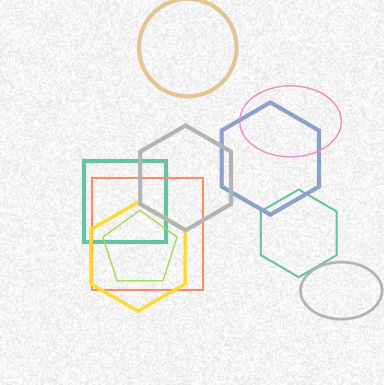[{"shape": "hexagon", "thickness": 1.5, "radius": 0.57, "center": [0.776, 0.394]}, {"shape": "square", "thickness": 3, "radius": 0.53, "center": [0.324, 0.476]}, {"shape": "square", "thickness": 1.5, "radius": 0.73, "center": [0.383, 0.392]}, {"shape": "hexagon", "thickness": 3, "radius": 0.73, "center": [0.702, 0.588]}, {"shape": "oval", "thickness": 1, "radius": 0.66, "center": [0.755, 0.685]}, {"shape": "pentagon", "thickness": 1, "radius": 0.51, "center": [0.364, 0.353]}, {"shape": "hexagon", "thickness": 2.5, "radius": 0.71, "center": [0.359, 0.333]}, {"shape": "circle", "thickness": 3, "radius": 0.63, "center": [0.488, 0.876]}, {"shape": "oval", "thickness": 2, "radius": 0.53, "center": [0.887, 0.245]}, {"shape": "hexagon", "thickness": 3, "radius": 0.68, "center": [0.482, 0.538]}]